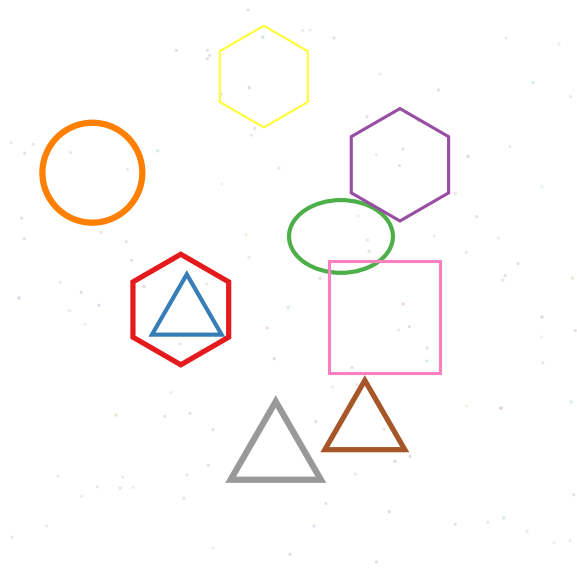[{"shape": "hexagon", "thickness": 2.5, "radius": 0.48, "center": [0.313, 0.463]}, {"shape": "triangle", "thickness": 2, "radius": 0.35, "center": [0.323, 0.454]}, {"shape": "oval", "thickness": 2, "radius": 0.45, "center": [0.59, 0.59]}, {"shape": "hexagon", "thickness": 1.5, "radius": 0.49, "center": [0.693, 0.714]}, {"shape": "circle", "thickness": 3, "radius": 0.43, "center": [0.16, 0.7]}, {"shape": "hexagon", "thickness": 1, "radius": 0.44, "center": [0.457, 0.867]}, {"shape": "triangle", "thickness": 2.5, "radius": 0.4, "center": [0.632, 0.26]}, {"shape": "square", "thickness": 1.5, "radius": 0.48, "center": [0.666, 0.45]}, {"shape": "triangle", "thickness": 3, "radius": 0.45, "center": [0.478, 0.214]}]